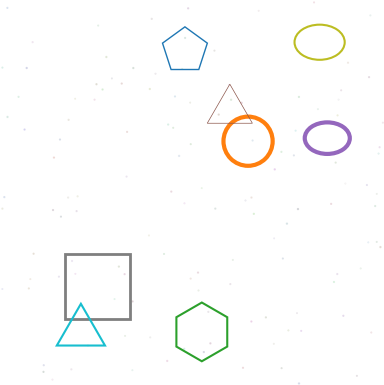[{"shape": "pentagon", "thickness": 1, "radius": 0.31, "center": [0.48, 0.869]}, {"shape": "circle", "thickness": 3, "radius": 0.32, "center": [0.644, 0.633]}, {"shape": "hexagon", "thickness": 1.5, "radius": 0.38, "center": [0.524, 0.138]}, {"shape": "oval", "thickness": 3, "radius": 0.29, "center": [0.85, 0.641]}, {"shape": "triangle", "thickness": 0.5, "radius": 0.34, "center": [0.597, 0.714]}, {"shape": "square", "thickness": 2, "radius": 0.42, "center": [0.254, 0.256]}, {"shape": "oval", "thickness": 1.5, "radius": 0.33, "center": [0.83, 0.89]}, {"shape": "triangle", "thickness": 1.5, "radius": 0.36, "center": [0.21, 0.139]}]